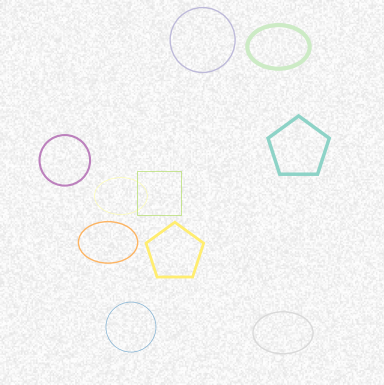[{"shape": "pentagon", "thickness": 2.5, "radius": 0.42, "center": [0.776, 0.615]}, {"shape": "oval", "thickness": 0.5, "radius": 0.34, "center": [0.314, 0.491]}, {"shape": "circle", "thickness": 1, "radius": 0.42, "center": [0.526, 0.896]}, {"shape": "circle", "thickness": 0.5, "radius": 0.32, "center": [0.34, 0.15]}, {"shape": "oval", "thickness": 1, "radius": 0.38, "center": [0.281, 0.37]}, {"shape": "square", "thickness": 0.5, "radius": 0.29, "center": [0.413, 0.498]}, {"shape": "oval", "thickness": 1, "radius": 0.39, "center": [0.735, 0.136]}, {"shape": "circle", "thickness": 1.5, "radius": 0.33, "center": [0.168, 0.584]}, {"shape": "oval", "thickness": 3, "radius": 0.4, "center": [0.723, 0.878]}, {"shape": "pentagon", "thickness": 2, "radius": 0.39, "center": [0.454, 0.344]}]